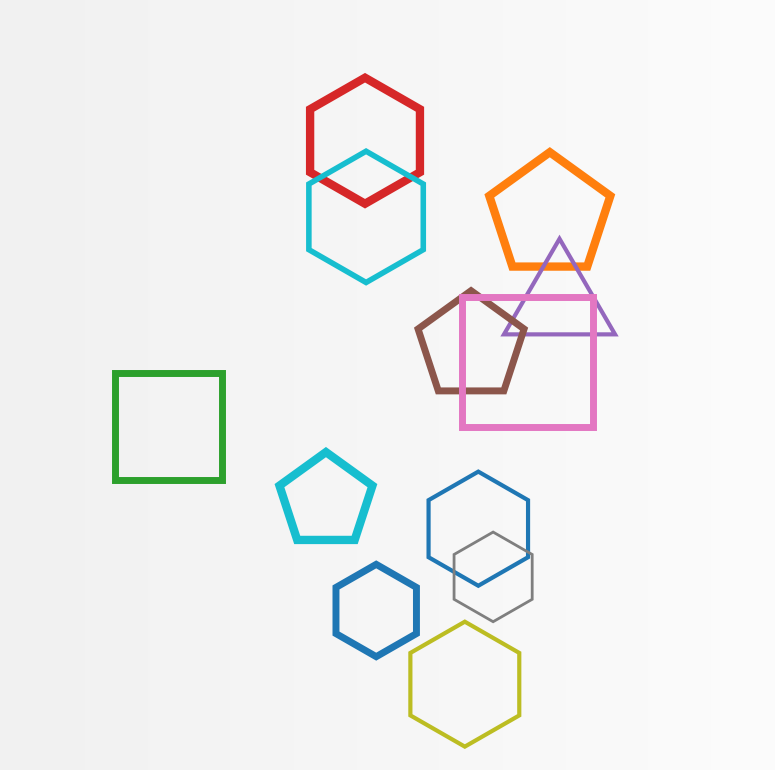[{"shape": "hexagon", "thickness": 1.5, "radius": 0.37, "center": [0.617, 0.313]}, {"shape": "hexagon", "thickness": 2.5, "radius": 0.3, "center": [0.485, 0.207]}, {"shape": "pentagon", "thickness": 3, "radius": 0.41, "center": [0.709, 0.72]}, {"shape": "square", "thickness": 2.5, "radius": 0.35, "center": [0.218, 0.446]}, {"shape": "hexagon", "thickness": 3, "radius": 0.41, "center": [0.471, 0.817]}, {"shape": "triangle", "thickness": 1.5, "radius": 0.41, "center": [0.722, 0.607]}, {"shape": "pentagon", "thickness": 2.5, "radius": 0.36, "center": [0.608, 0.551]}, {"shape": "square", "thickness": 2.5, "radius": 0.42, "center": [0.681, 0.53]}, {"shape": "hexagon", "thickness": 1, "radius": 0.29, "center": [0.636, 0.251]}, {"shape": "hexagon", "thickness": 1.5, "radius": 0.41, "center": [0.6, 0.111]}, {"shape": "hexagon", "thickness": 2, "radius": 0.43, "center": [0.472, 0.718]}, {"shape": "pentagon", "thickness": 3, "radius": 0.32, "center": [0.421, 0.35]}]